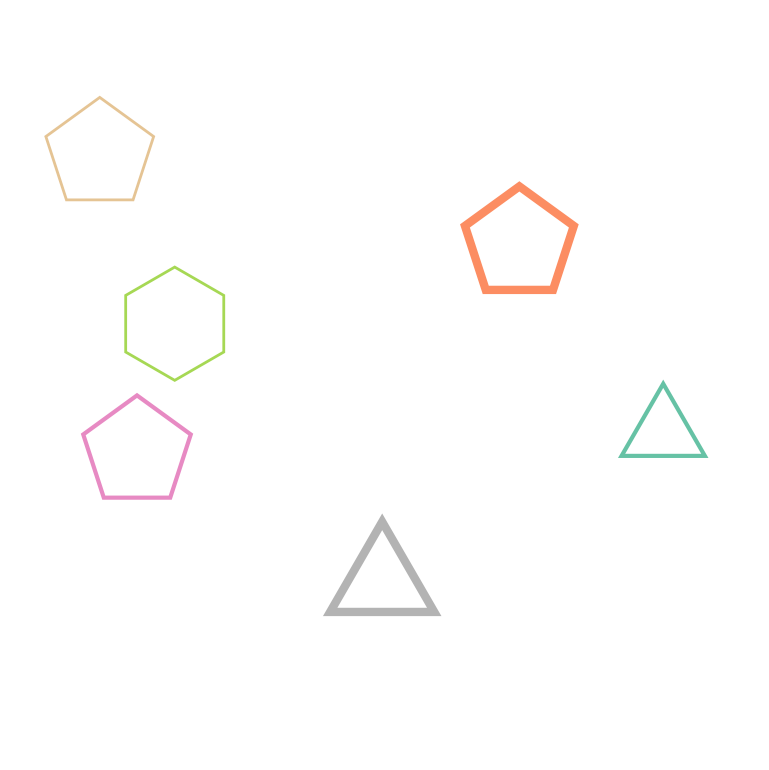[{"shape": "triangle", "thickness": 1.5, "radius": 0.31, "center": [0.861, 0.439]}, {"shape": "pentagon", "thickness": 3, "radius": 0.37, "center": [0.675, 0.684]}, {"shape": "pentagon", "thickness": 1.5, "radius": 0.37, "center": [0.178, 0.413]}, {"shape": "hexagon", "thickness": 1, "radius": 0.37, "center": [0.227, 0.58]}, {"shape": "pentagon", "thickness": 1, "radius": 0.37, "center": [0.13, 0.8]}, {"shape": "triangle", "thickness": 3, "radius": 0.39, "center": [0.496, 0.244]}]